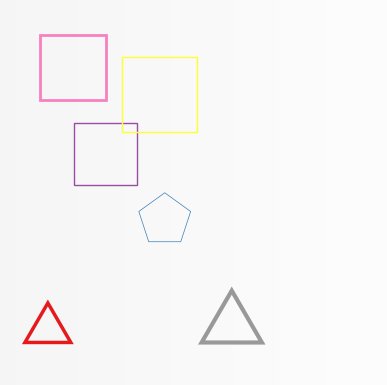[{"shape": "triangle", "thickness": 2.5, "radius": 0.34, "center": [0.124, 0.145]}, {"shape": "pentagon", "thickness": 0.5, "radius": 0.35, "center": [0.425, 0.429]}, {"shape": "square", "thickness": 1, "radius": 0.4, "center": [0.272, 0.6]}, {"shape": "square", "thickness": 1, "radius": 0.49, "center": [0.411, 0.754]}, {"shape": "square", "thickness": 2, "radius": 0.42, "center": [0.188, 0.824]}, {"shape": "triangle", "thickness": 3, "radius": 0.45, "center": [0.598, 0.155]}]